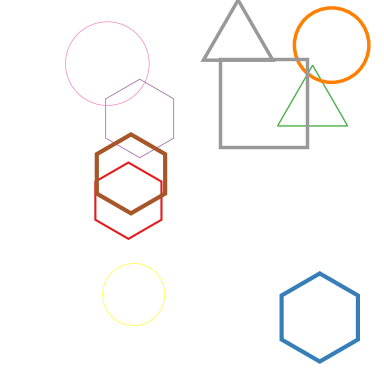[{"shape": "hexagon", "thickness": 1.5, "radius": 0.5, "center": [0.334, 0.479]}, {"shape": "hexagon", "thickness": 3, "radius": 0.57, "center": [0.831, 0.175]}, {"shape": "triangle", "thickness": 1, "radius": 0.53, "center": [0.812, 0.725]}, {"shape": "hexagon", "thickness": 0.5, "radius": 0.51, "center": [0.363, 0.692]}, {"shape": "circle", "thickness": 2.5, "radius": 0.48, "center": [0.861, 0.883]}, {"shape": "circle", "thickness": 0.5, "radius": 0.4, "center": [0.347, 0.235]}, {"shape": "hexagon", "thickness": 3, "radius": 0.51, "center": [0.34, 0.548]}, {"shape": "circle", "thickness": 0.5, "radius": 0.54, "center": [0.279, 0.835]}, {"shape": "triangle", "thickness": 2.5, "radius": 0.52, "center": [0.618, 0.896]}, {"shape": "square", "thickness": 2.5, "radius": 0.57, "center": [0.685, 0.733]}]